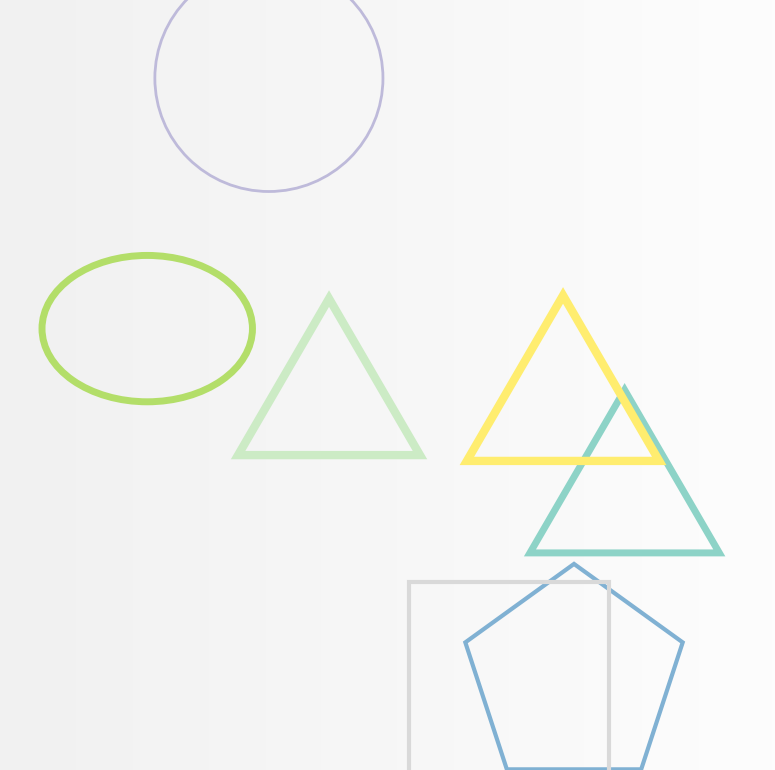[{"shape": "triangle", "thickness": 2.5, "radius": 0.71, "center": [0.806, 0.352]}, {"shape": "circle", "thickness": 1, "radius": 0.74, "center": [0.347, 0.898]}, {"shape": "pentagon", "thickness": 1.5, "radius": 0.74, "center": [0.741, 0.12]}, {"shape": "oval", "thickness": 2.5, "radius": 0.68, "center": [0.19, 0.573]}, {"shape": "square", "thickness": 1.5, "radius": 0.64, "center": [0.657, 0.115]}, {"shape": "triangle", "thickness": 3, "radius": 0.68, "center": [0.425, 0.477]}, {"shape": "triangle", "thickness": 3, "radius": 0.72, "center": [0.727, 0.473]}]